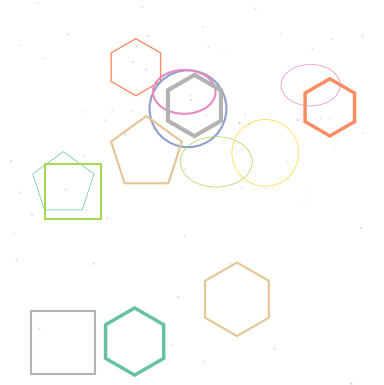[{"shape": "hexagon", "thickness": 2.5, "radius": 0.44, "center": [0.35, 0.113]}, {"shape": "pentagon", "thickness": 0.5, "radius": 0.42, "center": [0.165, 0.522]}, {"shape": "hexagon", "thickness": 1, "radius": 0.37, "center": [0.353, 0.826]}, {"shape": "hexagon", "thickness": 2.5, "radius": 0.37, "center": [0.857, 0.721]}, {"shape": "circle", "thickness": 1.5, "radius": 0.5, "center": [0.488, 0.718]}, {"shape": "oval", "thickness": 0.5, "radius": 0.38, "center": [0.807, 0.779]}, {"shape": "oval", "thickness": 1.5, "radius": 0.41, "center": [0.479, 0.761]}, {"shape": "oval", "thickness": 0.5, "radius": 0.47, "center": [0.562, 0.58]}, {"shape": "square", "thickness": 1.5, "radius": 0.36, "center": [0.19, 0.503]}, {"shape": "circle", "thickness": 0.5, "radius": 0.43, "center": [0.689, 0.603]}, {"shape": "hexagon", "thickness": 1.5, "radius": 0.48, "center": [0.616, 0.223]}, {"shape": "pentagon", "thickness": 1.5, "radius": 0.48, "center": [0.38, 0.602]}, {"shape": "square", "thickness": 1.5, "radius": 0.41, "center": [0.164, 0.111]}, {"shape": "hexagon", "thickness": 3, "radius": 0.4, "center": [0.505, 0.726]}]